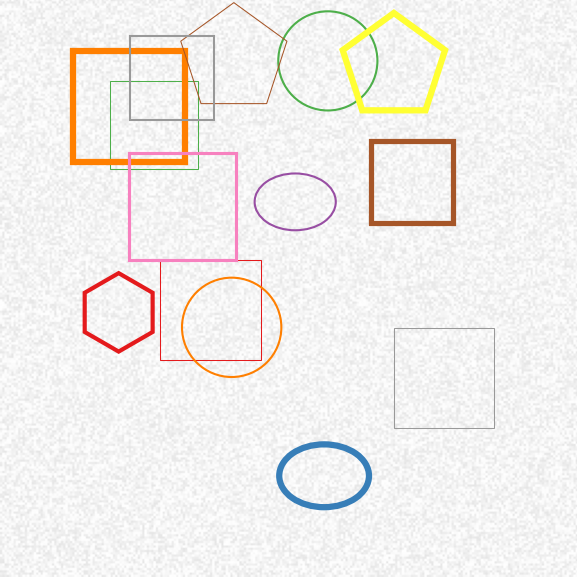[{"shape": "hexagon", "thickness": 2, "radius": 0.34, "center": [0.205, 0.458]}, {"shape": "square", "thickness": 0.5, "radius": 0.44, "center": [0.365, 0.462]}, {"shape": "oval", "thickness": 3, "radius": 0.39, "center": [0.561, 0.175]}, {"shape": "circle", "thickness": 1, "radius": 0.43, "center": [0.568, 0.894]}, {"shape": "square", "thickness": 0.5, "radius": 0.38, "center": [0.267, 0.783]}, {"shape": "oval", "thickness": 1, "radius": 0.35, "center": [0.511, 0.65]}, {"shape": "square", "thickness": 3, "radius": 0.48, "center": [0.223, 0.815]}, {"shape": "circle", "thickness": 1, "radius": 0.43, "center": [0.401, 0.432]}, {"shape": "pentagon", "thickness": 3, "radius": 0.47, "center": [0.682, 0.883]}, {"shape": "square", "thickness": 2.5, "radius": 0.35, "center": [0.714, 0.684]}, {"shape": "pentagon", "thickness": 0.5, "radius": 0.48, "center": [0.405, 0.898]}, {"shape": "square", "thickness": 1.5, "radius": 0.46, "center": [0.317, 0.642]}, {"shape": "square", "thickness": 0.5, "radius": 0.43, "center": [0.769, 0.344]}, {"shape": "square", "thickness": 1, "radius": 0.36, "center": [0.298, 0.864]}]